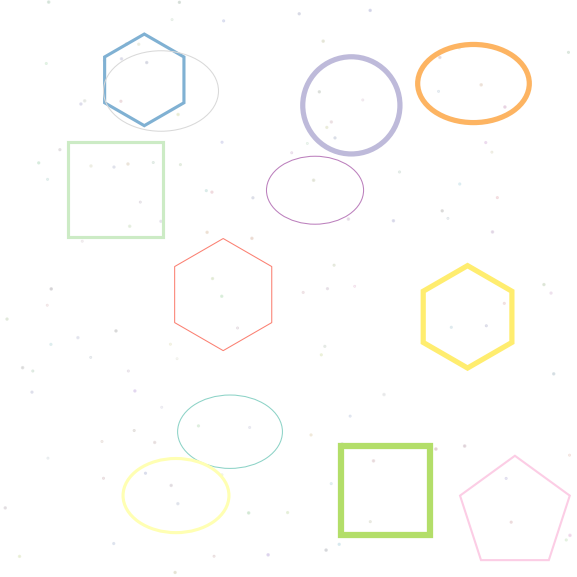[{"shape": "oval", "thickness": 0.5, "radius": 0.45, "center": [0.398, 0.252]}, {"shape": "oval", "thickness": 1.5, "radius": 0.46, "center": [0.305, 0.141]}, {"shape": "circle", "thickness": 2.5, "radius": 0.42, "center": [0.608, 0.817]}, {"shape": "hexagon", "thickness": 0.5, "radius": 0.49, "center": [0.387, 0.489]}, {"shape": "hexagon", "thickness": 1.5, "radius": 0.4, "center": [0.25, 0.861]}, {"shape": "oval", "thickness": 2.5, "radius": 0.48, "center": [0.82, 0.855]}, {"shape": "square", "thickness": 3, "radius": 0.38, "center": [0.667, 0.15]}, {"shape": "pentagon", "thickness": 1, "radius": 0.5, "center": [0.892, 0.11]}, {"shape": "oval", "thickness": 0.5, "radius": 0.5, "center": [0.279, 0.842]}, {"shape": "oval", "thickness": 0.5, "radius": 0.42, "center": [0.546, 0.67]}, {"shape": "square", "thickness": 1.5, "radius": 0.41, "center": [0.2, 0.671]}, {"shape": "hexagon", "thickness": 2.5, "radius": 0.44, "center": [0.81, 0.45]}]